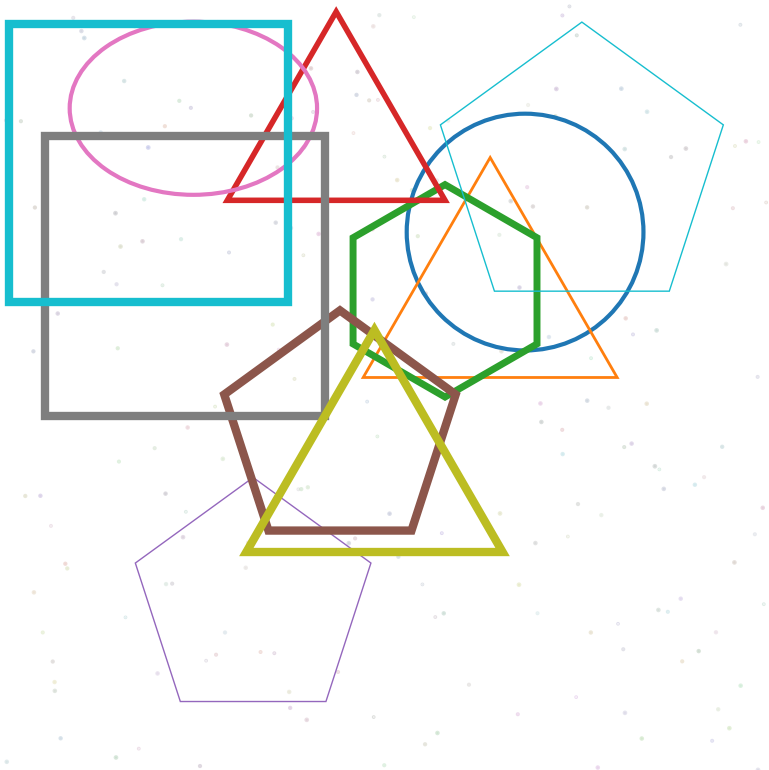[{"shape": "circle", "thickness": 1.5, "radius": 0.77, "center": [0.682, 0.699]}, {"shape": "triangle", "thickness": 1, "radius": 0.95, "center": [0.637, 0.605]}, {"shape": "hexagon", "thickness": 2.5, "radius": 0.69, "center": [0.578, 0.622]}, {"shape": "triangle", "thickness": 2, "radius": 0.82, "center": [0.437, 0.821]}, {"shape": "pentagon", "thickness": 0.5, "radius": 0.8, "center": [0.329, 0.219]}, {"shape": "pentagon", "thickness": 3, "radius": 0.79, "center": [0.442, 0.439]}, {"shape": "oval", "thickness": 1.5, "radius": 0.8, "center": [0.251, 0.859]}, {"shape": "square", "thickness": 3, "radius": 0.91, "center": [0.24, 0.642]}, {"shape": "triangle", "thickness": 3, "radius": 0.96, "center": [0.486, 0.379]}, {"shape": "pentagon", "thickness": 0.5, "radius": 0.97, "center": [0.756, 0.778]}, {"shape": "square", "thickness": 3, "radius": 0.91, "center": [0.193, 0.788]}]